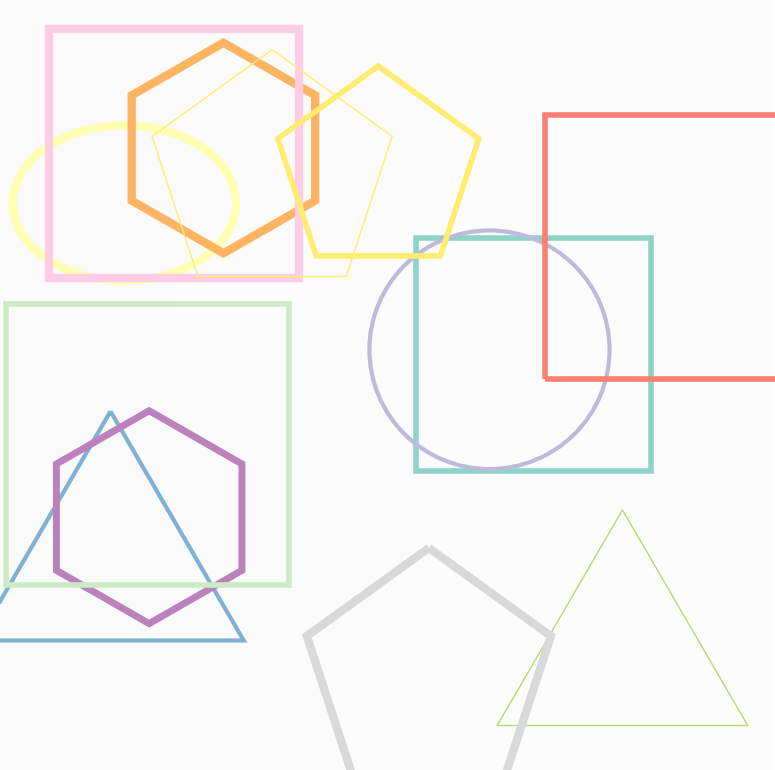[{"shape": "square", "thickness": 2, "radius": 0.76, "center": [0.688, 0.54]}, {"shape": "oval", "thickness": 3, "radius": 0.72, "center": [0.16, 0.736]}, {"shape": "circle", "thickness": 1.5, "radius": 0.77, "center": [0.632, 0.546]}, {"shape": "square", "thickness": 2, "radius": 0.86, "center": [0.874, 0.679]}, {"shape": "triangle", "thickness": 1.5, "radius": 0.99, "center": [0.143, 0.267]}, {"shape": "hexagon", "thickness": 3, "radius": 0.68, "center": [0.288, 0.808]}, {"shape": "triangle", "thickness": 0.5, "radius": 0.93, "center": [0.803, 0.151]}, {"shape": "square", "thickness": 3, "radius": 0.81, "center": [0.225, 0.8]}, {"shape": "pentagon", "thickness": 3, "radius": 0.83, "center": [0.553, 0.123]}, {"shape": "hexagon", "thickness": 2.5, "radius": 0.69, "center": [0.192, 0.328]}, {"shape": "square", "thickness": 2, "radius": 0.91, "center": [0.19, 0.422]}, {"shape": "pentagon", "thickness": 2, "radius": 0.68, "center": [0.488, 0.778]}, {"shape": "pentagon", "thickness": 0.5, "radius": 0.81, "center": [0.351, 0.773]}]